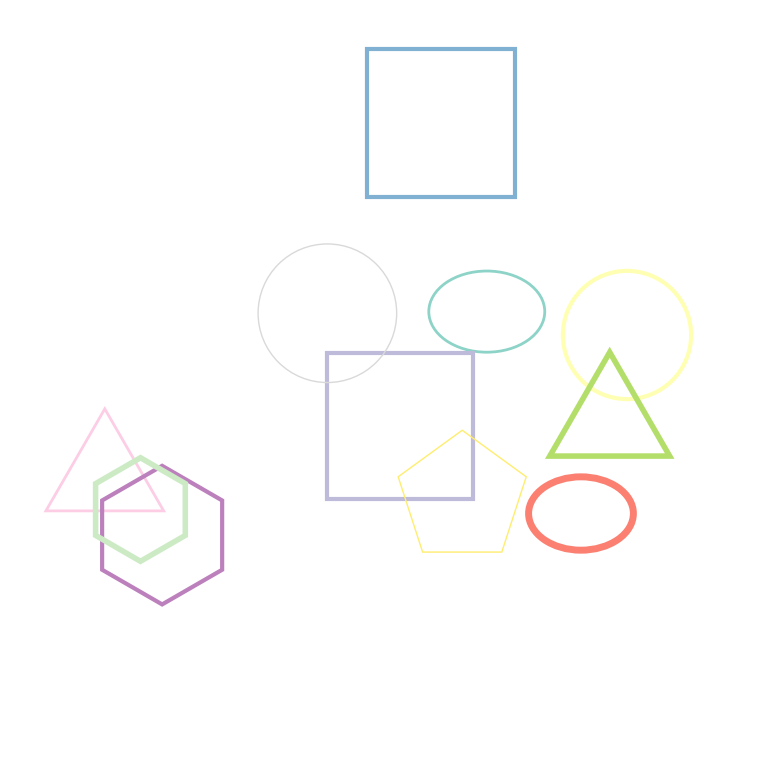[{"shape": "oval", "thickness": 1, "radius": 0.38, "center": [0.632, 0.595]}, {"shape": "circle", "thickness": 1.5, "radius": 0.42, "center": [0.814, 0.565]}, {"shape": "square", "thickness": 1.5, "radius": 0.48, "center": [0.52, 0.447]}, {"shape": "oval", "thickness": 2.5, "radius": 0.34, "center": [0.755, 0.333]}, {"shape": "square", "thickness": 1.5, "radius": 0.48, "center": [0.573, 0.84]}, {"shape": "triangle", "thickness": 2, "radius": 0.45, "center": [0.792, 0.453]}, {"shape": "triangle", "thickness": 1, "radius": 0.44, "center": [0.136, 0.381]}, {"shape": "circle", "thickness": 0.5, "radius": 0.45, "center": [0.425, 0.593]}, {"shape": "hexagon", "thickness": 1.5, "radius": 0.45, "center": [0.211, 0.305]}, {"shape": "hexagon", "thickness": 2, "radius": 0.34, "center": [0.182, 0.338]}, {"shape": "pentagon", "thickness": 0.5, "radius": 0.44, "center": [0.6, 0.354]}]